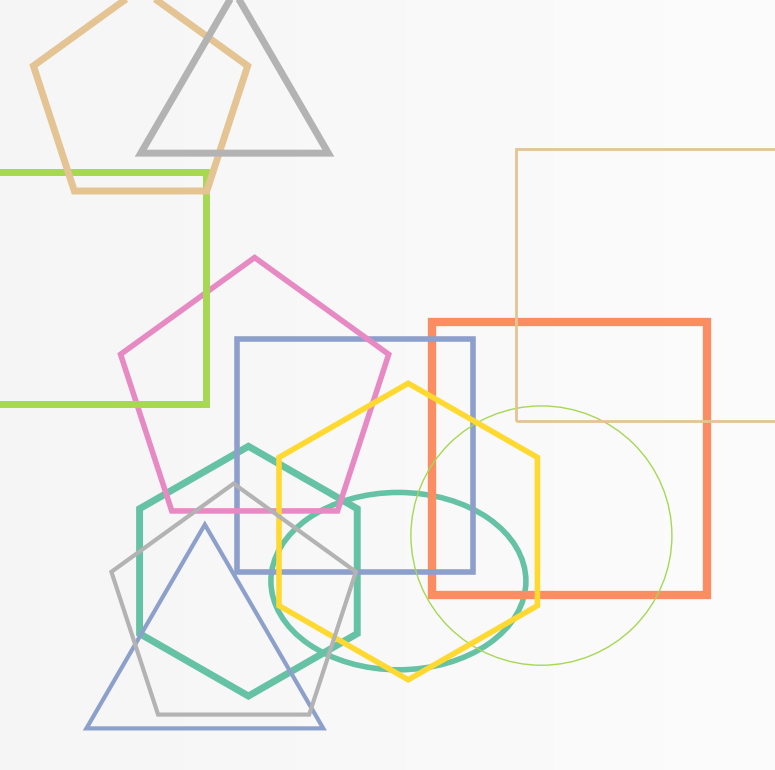[{"shape": "oval", "thickness": 2, "radius": 0.82, "center": [0.514, 0.245]}, {"shape": "hexagon", "thickness": 2.5, "radius": 0.81, "center": [0.321, 0.258]}, {"shape": "square", "thickness": 3, "radius": 0.89, "center": [0.735, 0.404]}, {"shape": "square", "thickness": 2, "radius": 0.76, "center": [0.458, 0.408]}, {"shape": "triangle", "thickness": 1.5, "radius": 0.88, "center": [0.264, 0.142]}, {"shape": "pentagon", "thickness": 2, "radius": 0.91, "center": [0.329, 0.484]}, {"shape": "square", "thickness": 2.5, "radius": 0.75, "center": [0.116, 0.626]}, {"shape": "circle", "thickness": 0.5, "radius": 0.84, "center": [0.699, 0.304]}, {"shape": "hexagon", "thickness": 2, "radius": 0.96, "center": [0.527, 0.31]}, {"shape": "pentagon", "thickness": 2.5, "radius": 0.73, "center": [0.181, 0.87]}, {"shape": "square", "thickness": 1, "radius": 0.88, "center": [0.843, 0.63]}, {"shape": "triangle", "thickness": 2.5, "radius": 0.7, "center": [0.303, 0.871]}, {"shape": "pentagon", "thickness": 1.5, "radius": 0.83, "center": [0.301, 0.206]}]